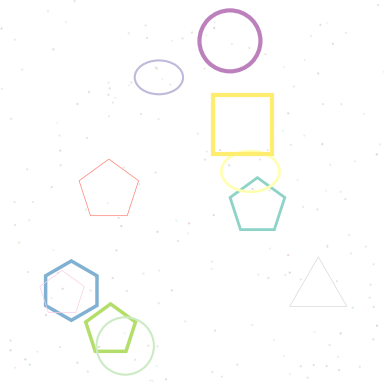[{"shape": "pentagon", "thickness": 2, "radius": 0.37, "center": [0.669, 0.464]}, {"shape": "oval", "thickness": 2, "radius": 0.38, "center": [0.65, 0.555]}, {"shape": "oval", "thickness": 1.5, "radius": 0.31, "center": [0.413, 0.799]}, {"shape": "pentagon", "thickness": 0.5, "radius": 0.41, "center": [0.283, 0.506]}, {"shape": "hexagon", "thickness": 2.5, "radius": 0.39, "center": [0.185, 0.245]}, {"shape": "pentagon", "thickness": 2.5, "radius": 0.34, "center": [0.287, 0.142]}, {"shape": "pentagon", "thickness": 0.5, "radius": 0.3, "center": [0.161, 0.237]}, {"shape": "triangle", "thickness": 0.5, "radius": 0.43, "center": [0.827, 0.247]}, {"shape": "circle", "thickness": 3, "radius": 0.4, "center": [0.597, 0.894]}, {"shape": "circle", "thickness": 1.5, "radius": 0.37, "center": [0.325, 0.101]}, {"shape": "square", "thickness": 3, "radius": 0.38, "center": [0.631, 0.676]}]